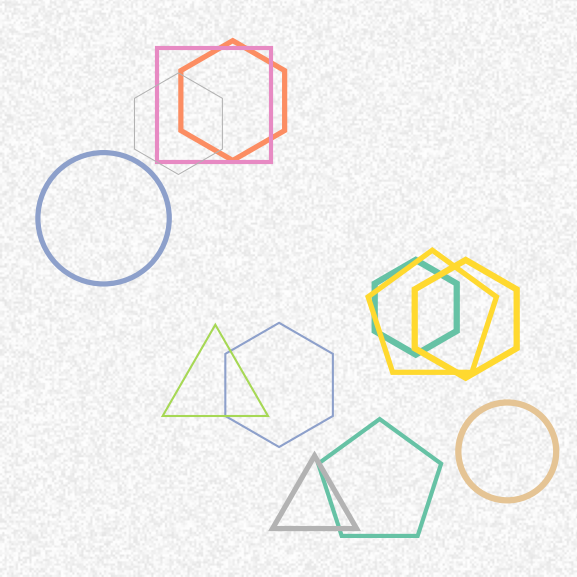[{"shape": "pentagon", "thickness": 2, "radius": 0.56, "center": [0.657, 0.162]}, {"shape": "hexagon", "thickness": 3, "radius": 0.41, "center": [0.72, 0.467]}, {"shape": "hexagon", "thickness": 2.5, "radius": 0.52, "center": [0.403, 0.825]}, {"shape": "hexagon", "thickness": 1, "radius": 0.54, "center": [0.483, 0.333]}, {"shape": "circle", "thickness": 2.5, "radius": 0.57, "center": [0.179, 0.621]}, {"shape": "square", "thickness": 2, "radius": 0.5, "center": [0.371, 0.817]}, {"shape": "triangle", "thickness": 1, "radius": 0.53, "center": [0.373, 0.331]}, {"shape": "pentagon", "thickness": 2.5, "radius": 0.58, "center": [0.749, 0.449]}, {"shape": "hexagon", "thickness": 3, "radius": 0.51, "center": [0.806, 0.447]}, {"shape": "circle", "thickness": 3, "radius": 0.42, "center": [0.878, 0.217]}, {"shape": "hexagon", "thickness": 0.5, "radius": 0.44, "center": [0.309, 0.785]}, {"shape": "triangle", "thickness": 2.5, "radius": 0.42, "center": [0.545, 0.126]}]